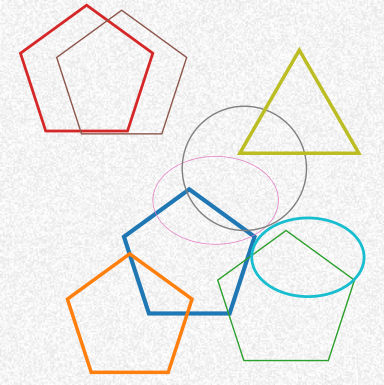[{"shape": "pentagon", "thickness": 3, "radius": 0.89, "center": [0.492, 0.33]}, {"shape": "pentagon", "thickness": 2.5, "radius": 0.85, "center": [0.337, 0.171]}, {"shape": "pentagon", "thickness": 1, "radius": 0.93, "center": [0.743, 0.215]}, {"shape": "pentagon", "thickness": 2, "radius": 0.9, "center": [0.225, 0.806]}, {"shape": "pentagon", "thickness": 1, "radius": 0.89, "center": [0.316, 0.796]}, {"shape": "oval", "thickness": 0.5, "radius": 0.82, "center": [0.56, 0.48]}, {"shape": "circle", "thickness": 1, "radius": 0.81, "center": [0.635, 0.563]}, {"shape": "triangle", "thickness": 2.5, "radius": 0.89, "center": [0.777, 0.691]}, {"shape": "oval", "thickness": 2, "radius": 0.73, "center": [0.8, 0.332]}]